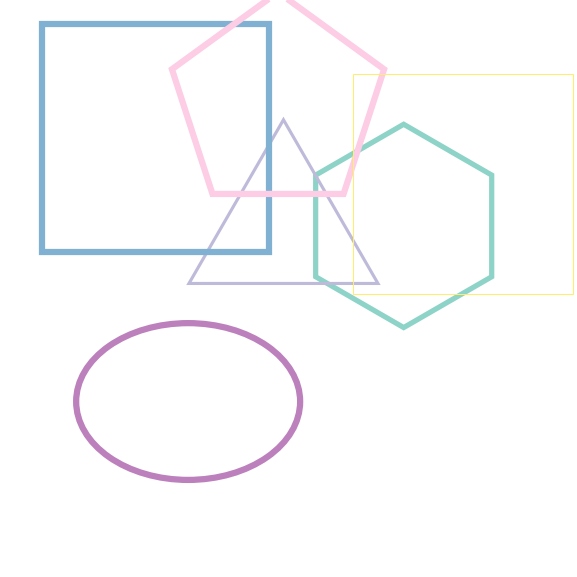[{"shape": "hexagon", "thickness": 2.5, "radius": 0.88, "center": [0.699, 0.608]}, {"shape": "triangle", "thickness": 1.5, "radius": 0.94, "center": [0.491, 0.603]}, {"shape": "square", "thickness": 3, "radius": 0.99, "center": [0.269, 0.76]}, {"shape": "pentagon", "thickness": 3, "radius": 0.97, "center": [0.481, 0.82]}, {"shape": "oval", "thickness": 3, "radius": 0.97, "center": [0.326, 0.304]}, {"shape": "square", "thickness": 0.5, "radius": 0.95, "center": [0.802, 0.68]}]